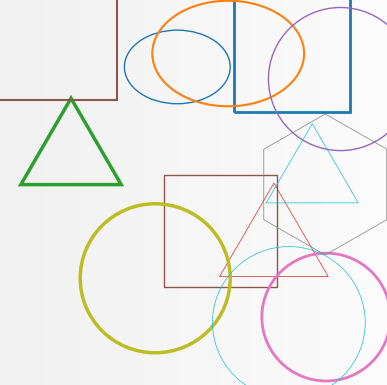[{"shape": "oval", "thickness": 1, "radius": 0.68, "center": [0.458, 0.826]}, {"shape": "square", "thickness": 2, "radius": 0.75, "center": [0.754, 0.859]}, {"shape": "oval", "thickness": 1.5, "radius": 0.98, "center": [0.589, 0.861]}, {"shape": "triangle", "thickness": 2.5, "radius": 0.75, "center": [0.183, 0.595]}, {"shape": "triangle", "thickness": 0.5, "radius": 0.81, "center": [0.707, 0.362]}, {"shape": "circle", "thickness": 1, "radius": 0.93, "center": [0.879, 0.795]}, {"shape": "square", "thickness": 1, "radius": 0.73, "center": [0.568, 0.4]}, {"shape": "square", "thickness": 1.5, "radius": 0.76, "center": [0.149, 0.893]}, {"shape": "circle", "thickness": 2, "radius": 0.83, "center": [0.842, 0.176]}, {"shape": "hexagon", "thickness": 0.5, "radius": 0.92, "center": [0.839, 0.521]}, {"shape": "circle", "thickness": 2.5, "radius": 0.97, "center": [0.401, 0.277]}, {"shape": "triangle", "thickness": 0.5, "radius": 0.69, "center": [0.806, 0.542]}, {"shape": "circle", "thickness": 0.5, "radius": 0.99, "center": [0.745, 0.162]}]